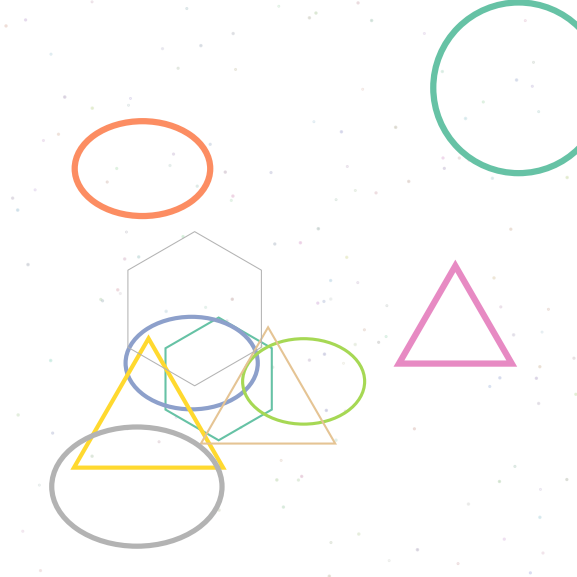[{"shape": "hexagon", "thickness": 1, "radius": 0.53, "center": [0.379, 0.343]}, {"shape": "circle", "thickness": 3, "radius": 0.74, "center": [0.898, 0.847]}, {"shape": "oval", "thickness": 3, "radius": 0.59, "center": [0.247, 0.707]}, {"shape": "oval", "thickness": 2, "radius": 0.57, "center": [0.332, 0.37]}, {"shape": "triangle", "thickness": 3, "radius": 0.56, "center": [0.788, 0.426]}, {"shape": "oval", "thickness": 1.5, "radius": 0.53, "center": [0.526, 0.339]}, {"shape": "triangle", "thickness": 2, "radius": 0.75, "center": [0.257, 0.264]}, {"shape": "triangle", "thickness": 1, "radius": 0.67, "center": [0.464, 0.298]}, {"shape": "hexagon", "thickness": 0.5, "radius": 0.67, "center": [0.337, 0.465]}, {"shape": "oval", "thickness": 2.5, "radius": 0.74, "center": [0.237, 0.157]}]